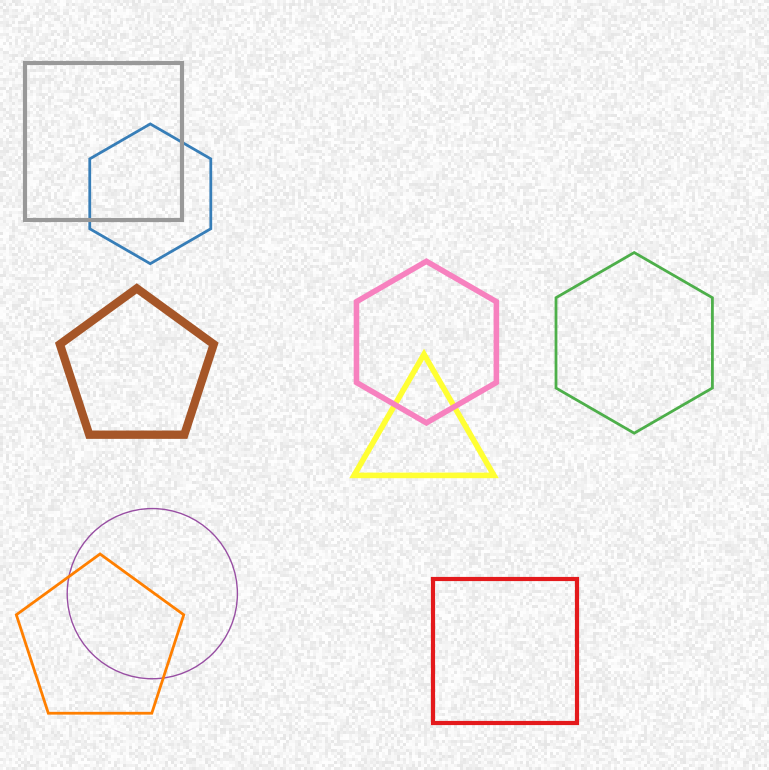[{"shape": "square", "thickness": 1.5, "radius": 0.47, "center": [0.656, 0.155]}, {"shape": "hexagon", "thickness": 1, "radius": 0.45, "center": [0.195, 0.748]}, {"shape": "hexagon", "thickness": 1, "radius": 0.59, "center": [0.824, 0.555]}, {"shape": "circle", "thickness": 0.5, "radius": 0.55, "center": [0.198, 0.229]}, {"shape": "pentagon", "thickness": 1, "radius": 0.57, "center": [0.13, 0.166]}, {"shape": "triangle", "thickness": 2, "radius": 0.52, "center": [0.551, 0.435]}, {"shape": "pentagon", "thickness": 3, "radius": 0.53, "center": [0.178, 0.52]}, {"shape": "hexagon", "thickness": 2, "radius": 0.52, "center": [0.554, 0.556]}, {"shape": "square", "thickness": 1.5, "radius": 0.51, "center": [0.134, 0.816]}]